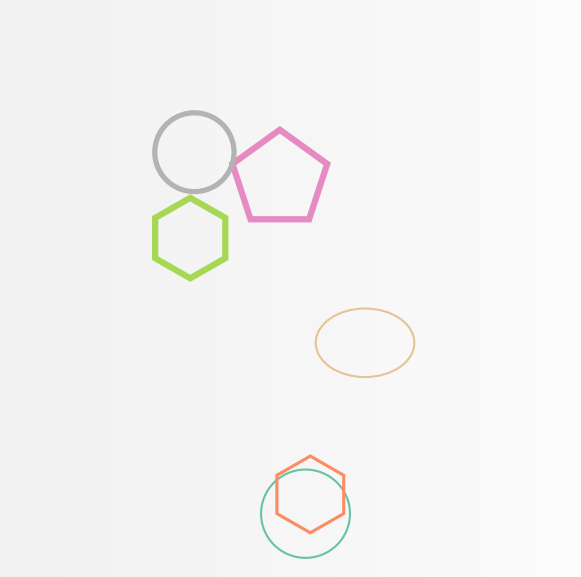[{"shape": "circle", "thickness": 1, "radius": 0.38, "center": [0.526, 0.11]}, {"shape": "hexagon", "thickness": 1.5, "radius": 0.33, "center": [0.534, 0.143]}, {"shape": "pentagon", "thickness": 3, "radius": 0.43, "center": [0.481, 0.689]}, {"shape": "hexagon", "thickness": 3, "radius": 0.35, "center": [0.327, 0.587]}, {"shape": "oval", "thickness": 1, "radius": 0.42, "center": [0.628, 0.406]}, {"shape": "circle", "thickness": 2.5, "radius": 0.34, "center": [0.334, 0.736]}]